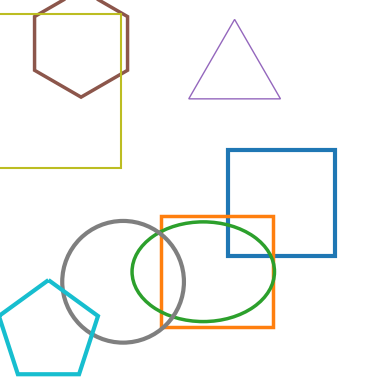[{"shape": "square", "thickness": 3, "radius": 0.69, "center": [0.732, 0.473]}, {"shape": "square", "thickness": 2.5, "radius": 0.72, "center": [0.564, 0.295]}, {"shape": "oval", "thickness": 2.5, "radius": 0.92, "center": [0.528, 0.294]}, {"shape": "triangle", "thickness": 1, "radius": 0.69, "center": [0.609, 0.812]}, {"shape": "hexagon", "thickness": 2.5, "radius": 0.7, "center": [0.211, 0.887]}, {"shape": "circle", "thickness": 3, "radius": 0.79, "center": [0.32, 0.268]}, {"shape": "square", "thickness": 1.5, "radius": 1.0, "center": [0.115, 0.763]}, {"shape": "pentagon", "thickness": 3, "radius": 0.68, "center": [0.126, 0.137]}]